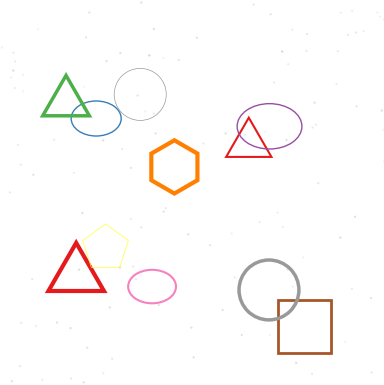[{"shape": "triangle", "thickness": 3, "radius": 0.42, "center": [0.198, 0.286]}, {"shape": "triangle", "thickness": 1.5, "radius": 0.34, "center": [0.646, 0.626]}, {"shape": "oval", "thickness": 1, "radius": 0.32, "center": [0.25, 0.692]}, {"shape": "triangle", "thickness": 2.5, "radius": 0.35, "center": [0.172, 0.734]}, {"shape": "oval", "thickness": 1, "radius": 0.42, "center": [0.7, 0.672]}, {"shape": "hexagon", "thickness": 3, "radius": 0.35, "center": [0.453, 0.566]}, {"shape": "pentagon", "thickness": 0.5, "radius": 0.31, "center": [0.274, 0.356]}, {"shape": "square", "thickness": 2, "radius": 0.34, "center": [0.791, 0.152]}, {"shape": "oval", "thickness": 1.5, "radius": 0.31, "center": [0.395, 0.256]}, {"shape": "circle", "thickness": 0.5, "radius": 0.34, "center": [0.364, 0.755]}, {"shape": "circle", "thickness": 2.5, "radius": 0.39, "center": [0.699, 0.247]}]